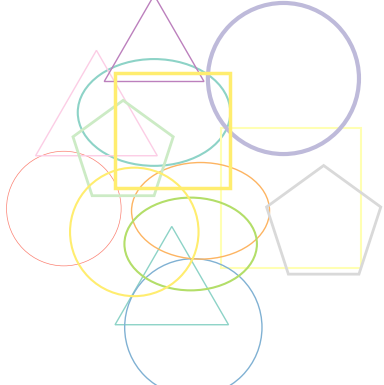[{"shape": "triangle", "thickness": 1, "radius": 0.85, "center": [0.446, 0.242]}, {"shape": "oval", "thickness": 1.5, "radius": 0.99, "center": [0.4, 0.708]}, {"shape": "square", "thickness": 1.5, "radius": 0.91, "center": [0.757, 0.486]}, {"shape": "circle", "thickness": 3, "radius": 0.98, "center": [0.736, 0.796]}, {"shape": "circle", "thickness": 0.5, "radius": 0.74, "center": [0.166, 0.458]}, {"shape": "circle", "thickness": 1, "radius": 0.89, "center": [0.502, 0.15]}, {"shape": "oval", "thickness": 1, "radius": 0.9, "center": [0.521, 0.452]}, {"shape": "oval", "thickness": 1.5, "radius": 0.86, "center": [0.495, 0.366]}, {"shape": "triangle", "thickness": 1, "radius": 0.91, "center": [0.25, 0.687]}, {"shape": "pentagon", "thickness": 2, "radius": 0.78, "center": [0.841, 0.414]}, {"shape": "triangle", "thickness": 1, "radius": 0.75, "center": [0.4, 0.863]}, {"shape": "pentagon", "thickness": 2, "radius": 0.68, "center": [0.32, 0.602]}, {"shape": "circle", "thickness": 1.5, "radius": 0.83, "center": [0.349, 0.398]}, {"shape": "square", "thickness": 2.5, "radius": 0.75, "center": [0.447, 0.66]}]